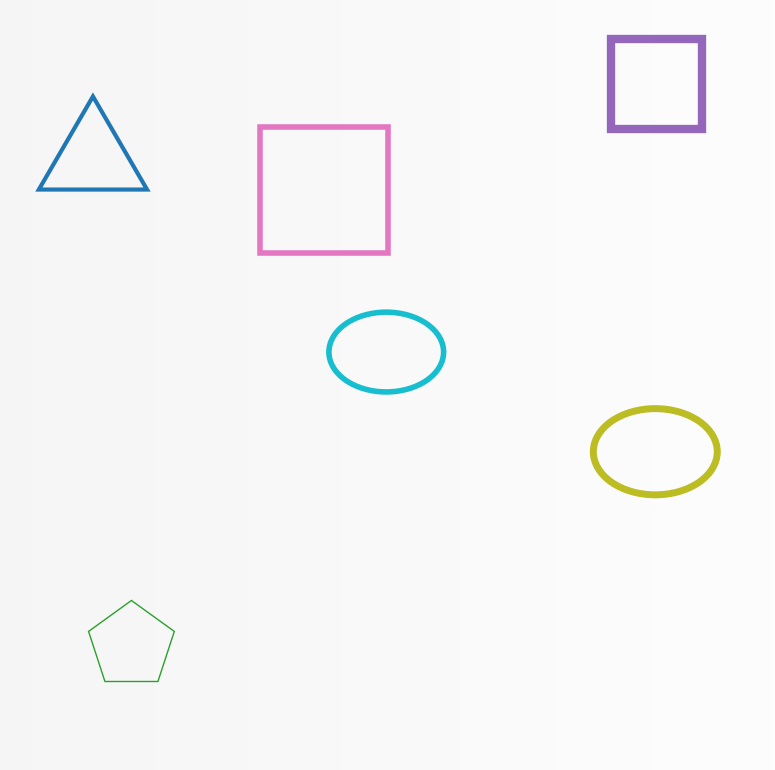[{"shape": "triangle", "thickness": 1.5, "radius": 0.4, "center": [0.12, 0.794]}, {"shape": "pentagon", "thickness": 0.5, "radius": 0.29, "center": [0.17, 0.162]}, {"shape": "square", "thickness": 3, "radius": 0.29, "center": [0.847, 0.891]}, {"shape": "square", "thickness": 2, "radius": 0.41, "center": [0.418, 0.753]}, {"shape": "oval", "thickness": 2.5, "radius": 0.4, "center": [0.846, 0.413]}, {"shape": "oval", "thickness": 2, "radius": 0.37, "center": [0.498, 0.543]}]